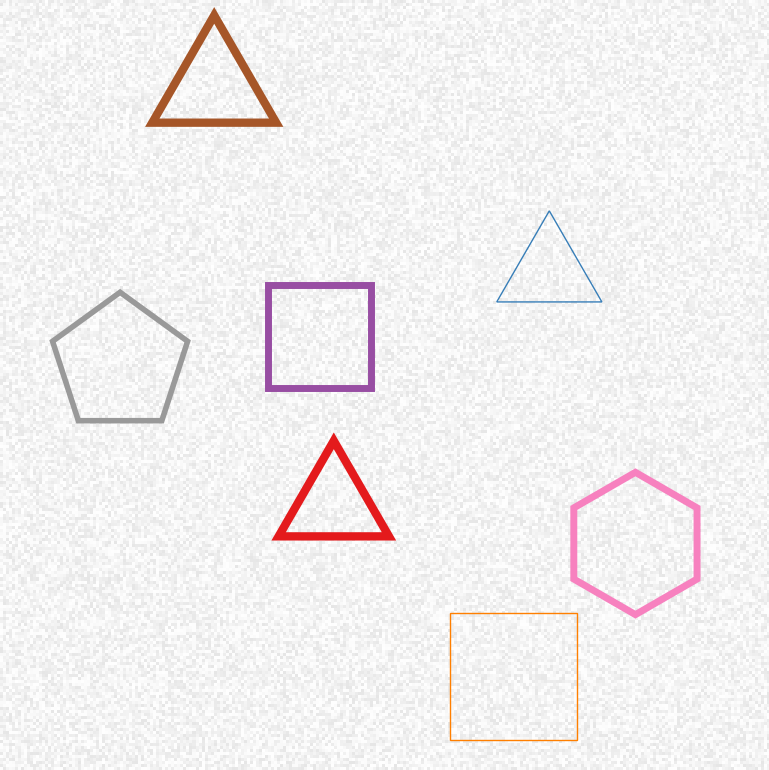[{"shape": "triangle", "thickness": 3, "radius": 0.41, "center": [0.433, 0.345]}, {"shape": "triangle", "thickness": 0.5, "radius": 0.39, "center": [0.713, 0.647]}, {"shape": "square", "thickness": 2.5, "radius": 0.34, "center": [0.415, 0.563]}, {"shape": "square", "thickness": 0.5, "radius": 0.41, "center": [0.666, 0.121]}, {"shape": "triangle", "thickness": 3, "radius": 0.46, "center": [0.278, 0.887]}, {"shape": "hexagon", "thickness": 2.5, "radius": 0.46, "center": [0.825, 0.294]}, {"shape": "pentagon", "thickness": 2, "radius": 0.46, "center": [0.156, 0.528]}]